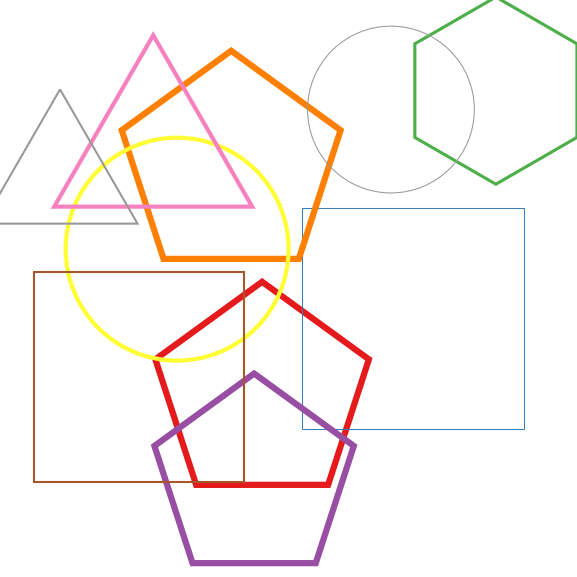[{"shape": "pentagon", "thickness": 3, "radius": 0.97, "center": [0.454, 0.317]}, {"shape": "square", "thickness": 0.5, "radius": 0.96, "center": [0.715, 0.448]}, {"shape": "hexagon", "thickness": 1.5, "radius": 0.81, "center": [0.859, 0.842]}, {"shape": "pentagon", "thickness": 3, "radius": 0.91, "center": [0.44, 0.171]}, {"shape": "pentagon", "thickness": 3, "radius": 1.0, "center": [0.4, 0.712]}, {"shape": "circle", "thickness": 2, "radius": 0.97, "center": [0.307, 0.568]}, {"shape": "square", "thickness": 1, "radius": 0.91, "center": [0.241, 0.346]}, {"shape": "triangle", "thickness": 2, "radius": 0.99, "center": [0.265, 0.74]}, {"shape": "circle", "thickness": 0.5, "radius": 0.72, "center": [0.677, 0.809]}, {"shape": "triangle", "thickness": 1, "radius": 0.77, "center": [0.104, 0.689]}]